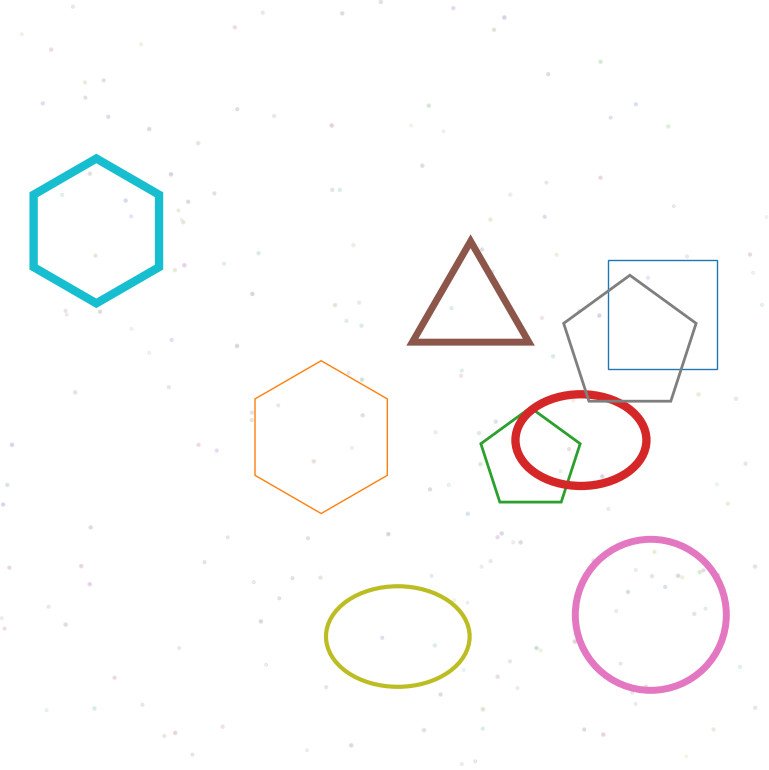[{"shape": "square", "thickness": 0.5, "radius": 0.35, "center": [0.86, 0.591]}, {"shape": "hexagon", "thickness": 0.5, "radius": 0.5, "center": [0.417, 0.432]}, {"shape": "pentagon", "thickness": 1, "radius": 0.34, "center": [0.689, 0.403]}, {"shape": "oval", "thickness": 3, "radius": 0.43, "center": [0.754, 0.428]}, {"shape": "triangle", "thickness": 2.5, "radius": 0.44, "center": [0.611, 0.599]}, {"shape": "circle", "thickness": 2.5, "radius": 0.49, "center": [0.845, 0.202]}, {"shape": "pentagon", "thickness": 1, "radius": 0.45, "center": [0.818, 0.552]}, {"shape": "oval", "thickness": 1.5, "radius": 0.47, "center": [0.517, 0.173]}, {"shape": "hexagon", "thickness": 3, "radius": 0.47, "center": [0.125, 0.7]}]